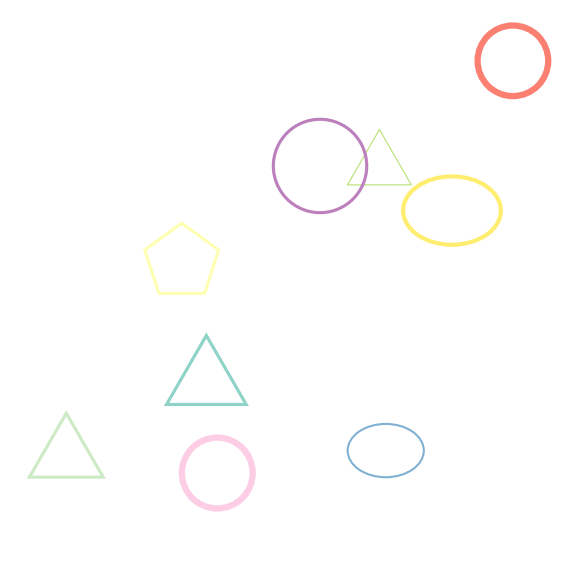[{"shape": "triangle", "thickness": 1.5, "radius": 0.4, "center": [0.357, 0.339]}, {"shape": "pentagon", "thickness": 1.5, "radius": 0.34, "center": [0.315, 0.545]}, {"shape": "circle", "thickness": 3, "radius": 0.31, "center": [0.888, 0.894]}, {"shape": "oval", "thickness": 1, "radius": 0.33, "center": [0.668, 0.219]}, {"shape": "triangle", "thickness": 0.5, "radius": 0.32, "center": [0.657, 0.711]}, {"shape": "circle", "thickness": 3, "radius": 0.31, "center": [0.376, 0.18]}, {"shape": "circle", "thickness": 1.5, "radius": 0.4, "center": [0.554, 0.712]}, {"shape": "triangle", "thickness": 1.5, "radius": 0.37, "center": [0.115, 0.21]}, {"shape": "oval", "thickness": 2, "radius": 0.42, "center": [0.783, 0.634]}]